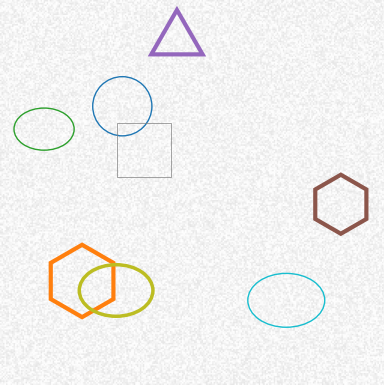[{"shape": "circle", "thickness": 1, "radius": 0.38, "center": [0.318, 0.724]}, {"shape": "hexagon", "thickness": 3, "radius": 0.47, "center": [0.213, 0.27]}, {"shape": "oval", "thickness": 1, "radius": 0.39, "center": [0.114, 0.665]}, {"shape": "triangle", "thickness": 3, "radius": 0.38, "center": [0.46, 0.897]}, {"shape": "hexagon", "thickness": 3, "radius": 0.38, "center": [0.885, 0.47]}, {"shape": "square", "thickness": 0.5, "radius": 0.35, "center": [0.374, 0.61]}, {"shape": "oval", "thickness": 2.5, "radius": 0.48, "center": [0.302, 0.245]}, {"shape": "oval", "thickness": 1, "radius": 0.5, "center": [0.744, 0.22]}]